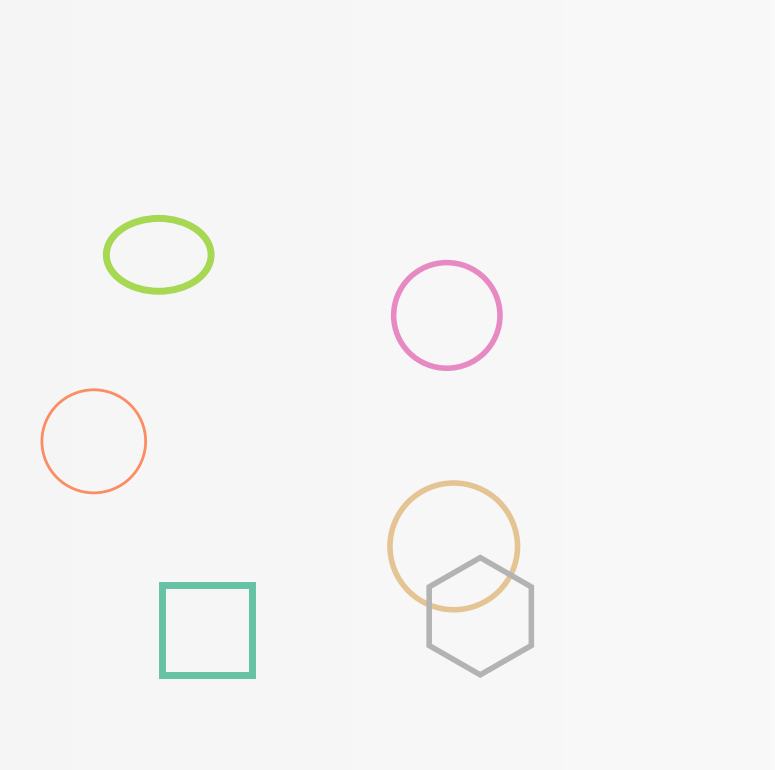[{"shape": "square", "thickness": 2.5, "radius": 0.29, "center": [0.267, 0.182]}, {"shape": "circle", "thickness": 1, "radius": 0.33, "center": [0.121, 0.427]}, {"shape": "circle", "thickness": 2, "radius": 0.34, "center": [0.577, 0.59]}, {"shape": "oval", "thickness": 2.5, "radius": 0.34, "center": [0.205, 0.669]}, {"shape": "circle", "thickness": 2, "radius": 0.41, "center": [0.585, 0.29]}, {"shape": "hexagon", "thickness": 2, "radius": 0.38, "center": [0.62, 0.2]}]